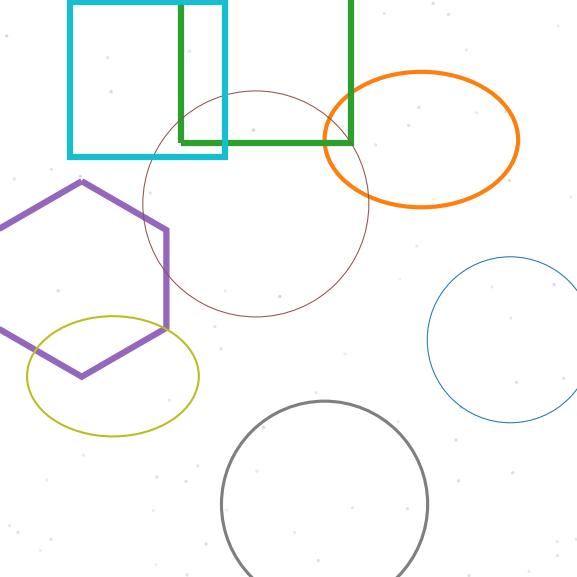[{"shape": "circle", "thickness": 0.5, "radius": 0.72, "center": [0.884, 0.411]}, {"shape": "oval", "thickness": 2, "radius": 0.84, "center": [0.73, 0.757]}, {"shape": "square", "thickness": 3, "radius": 0.74, "center": [0.461, 0.899]}, {"shape": "hexagon", "thickness": 3, "radius": 0.85, "center": [0.142, 0.516]}, {"shape": "circle", "thickness": 0.5, "radius": 0.98, "center": [0.443, 0.646]}, {"shape": "circle", "thickness": 1.5, "radius": 0.89, "center": [0.562, 0.126]}, {"shape": "oval", "thickness": 1, "radius": 0.74, "center": [0.196, 0.348]}, {"shape": "square", "thickness": 3, "radius": 0.67, "center": [0.255, 0.861]}]